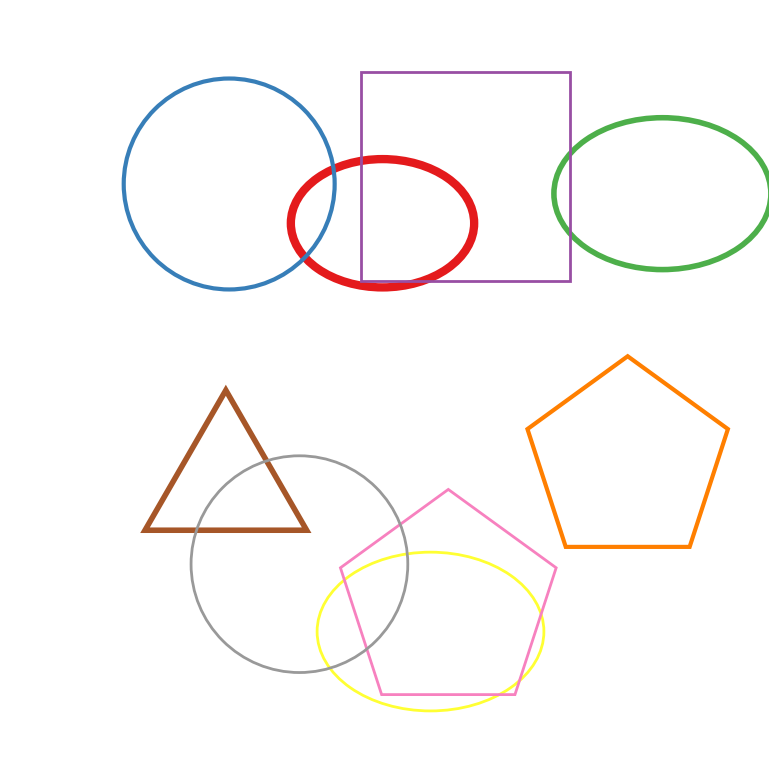[{"shape": "oval", "thickness": 3, "radius": 0.6, "center": [0.497, 0.71]}, {"shape": "circle", "thickness": 1.5, "radius": 0.68, "center": [0.298, 0.761]}, {"shape": "oval", "thickness": 2, "radius": 0.7, "center": [0.86, 0.749]}, {"shape": "square", "thickness": 1, "radius": 0.68, "center": [0.605, 0.771]}, {"shape": "pentagon", "thickness": 1.5, "radius": 0.68, "center": [0.815, 0.4]}, {"shape": "oval", "thickness": 1, "radius": 0.74, "center": [0.559, 0.18]}, {"shape": "triangle", "thickness": 2, "radius": 0.61, "center": [0.293, 0.372]}, {"shape": "pentagon", "thickness": 1, "radius": 0.74, "center": [0.582, 0.217]}, {"shape": "circle", "thickness": 1, "radius": 0.7, "center": [0.389, 0.267]}]